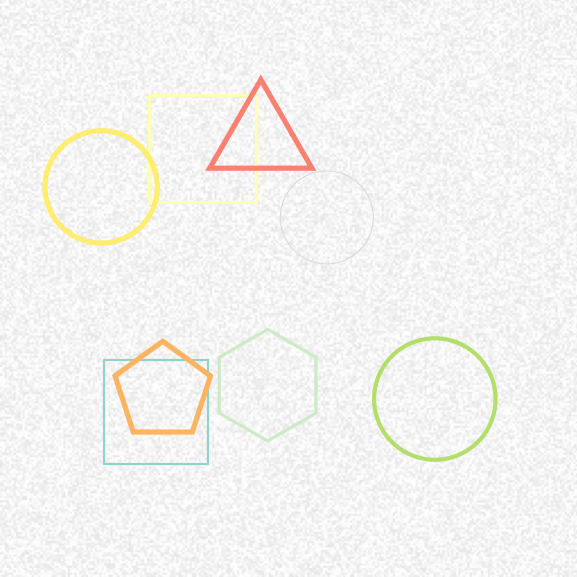[{"shape": "square", "thickness": 1, "radius": 0.45, "center": [0.27, 0.285]}, {"shape": "square", "thickness": 1.5, "radius": 0.46, "center": [0.351, 0.742]}, {"shape": "triangle", "thickness": 2.5, "radius": 0.51, "center": [0.452, 0.759]}, {"shape": "pentagon", "thickness": 2.5, "radius": 0.43, "center": [0.282, 0.321]}, {"shape": "circle", "thickness": 2, "radius": 0.53, "center": [0.753, 0.308]}, {"shape": "circle", "thickness": 0.5, "radius": 0.4, "center": [0.566, 0.623]}, {"shape": "hexagon", "thickness": 1.5, "radius": 0.48, "center": [0.463, 0.332]}, {"shape": "circle", "thickness": 2.5, "radius": 0.49, "center": [0.175, 0.676]}]